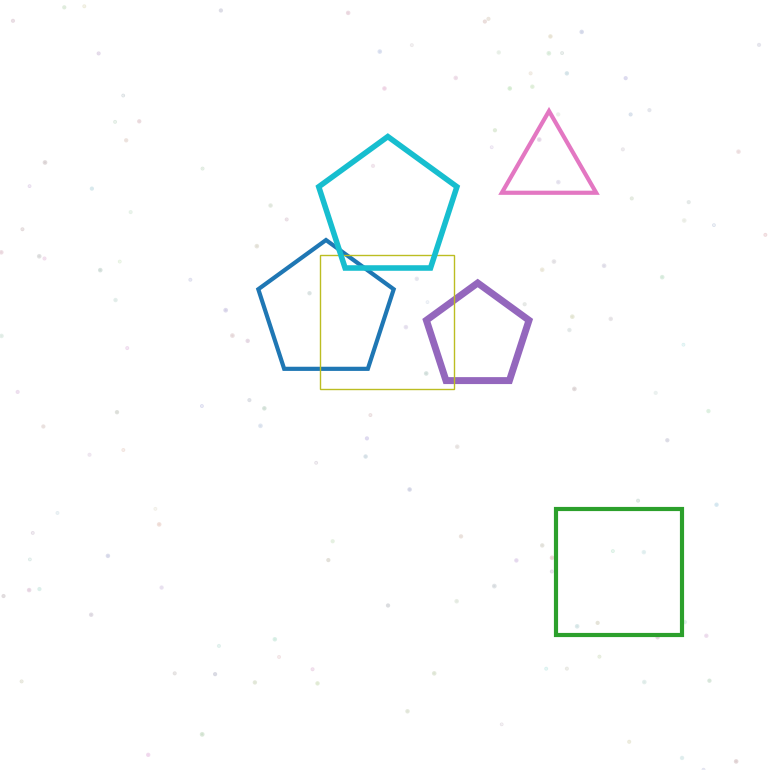[{"shape": "pentagon", "thickness": 1.5, "radius": 0.46, "center": [0.423, 0.596]}, {"shape": "square", "thickness": 1.5, "radius": 0.41, "center": [0.804, 0.258]}, {"shape": "pentagon", "thickness": 2.5, "radius": 0.35, "center": [0.62, 0.562]}, {"shape": "triangle", "thickness": 1.5, "radius": 0.35, "center": [0.713, 0.785]}, {"shape": "square", "thickness": 0.5, "radius": 0.43, "center": [0.503, 0.582]}, {"shape": "pentagon", "thickness": 2, "radius": 0.47, "center": [0.504, 0.728]}]